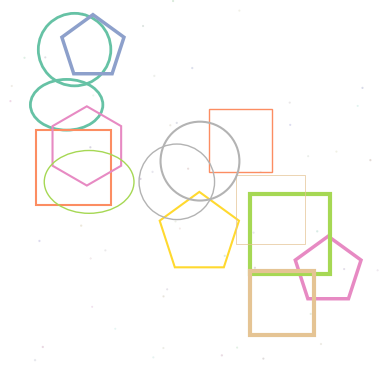[{"shape": "oval", "thickness": 2, "radius": 0.47, "center": [0.173, 0.728]}, {"shape": "circle", "thickness": 2, "radius": 0.47, "center": [0.194, 0.871]}, {"shape": "square", "thickness": 1, "radius": 0.41, "center": [0.625, 0.635]}, {"shape": "square", "thickness": 1.5, "radius": 0.49, "center": [0.19, 0.565]}, {"shape": "pentagon", "thickness": 2.5, "radius": 0.42, "center": [0.241, 0.877]}, {"shape": "hexagon", "thickness": 1.5, "radius": 0.51, "center": [0.226, 0.621]}, {"shape": "pentagon", "thickness": 2.5, "radius": 0.45, "center": [0.852, 0.297]}, {"shape": "square", "thickness": 3, "radius": 0.52, "center": [0.754, 0.392]}, {"shape": "oval", "thickness": 1, "radius": 0.58, "center": [0.231, 0.528]}, {"shape": "pentagon", "thickness": 1.5, "radius": 0.54, "center": [0.518, 0.393]}, {"shape": "square", "thickness": 3, "radius": 0.41, "center": [0.733, 0.213]}, {"shape": "square", "thickness": 0.5, "radius": 0.45, "center": [0.703, 0.457]}, {"shape": "circle", "thickness": 1, "radius": 0.49, "center": [0.459, 0.528]}, {"shape": "circle", "thickness": 1.5, "radius": 0.51, "center": [0.519, 0.582]}]